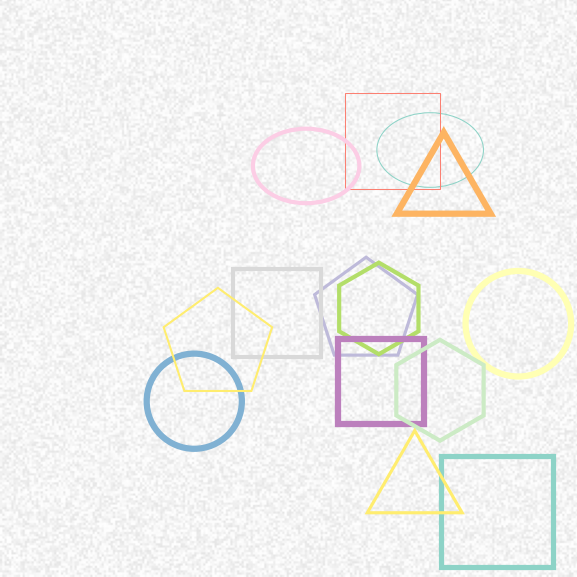[{"shape": "square", "thickness": 2.5, "radius": 0.48, "center": [0.861, 0.113]}, {"shape": "oval", "thickness": 0.5, "radius": 0.46, "center": [0.745, 0.739]}, {"shape": "circle", "thickness": 3, "radius": 0.46, "center": [0.898, 0.439]}, {"shape": "pentagon", "thickness": 1.5, "radius": 0.47, "center": [0.634, 0.46]}, {"shape": "square", "thickness": 0.5, "radius": 0.41, "center": [0.68, 0.755]}, {"shape": "circle", "thickness": 3, "radius": 0.41, "center": [0.336, 0.304]}, {"shape": "triangle", "thickness": 3, "radius": 0.47, "center": [0.768, 0.676]}, {"shape": "hexagon", "thickness": 2, "radius": 0.4, "center": [0.656, 0.465]}, {"shape": "oval", "thickness": 2, "radius": 0.46, "center": [0.53, 0.712]}, {"shape": "square", "thickness": 2, "radius": 0.38, "center": [0.479, 0.457]}, {"shape": "square", "thickness": 3, "radius": 0.37, "center": [0.659, 0.339]}, {"shape": "hexagon", "thickness": 2, "radius": 0.44, "center": [0.762, 0.323]}, {"shape": "triangle", "thickness": 1.5, "radius": 0.47, "center": [0.718, 0.159]}, {"shape": "pentagon", "thickness": 1, "radius": 0.49, "center": [0.377, 0.402]}]